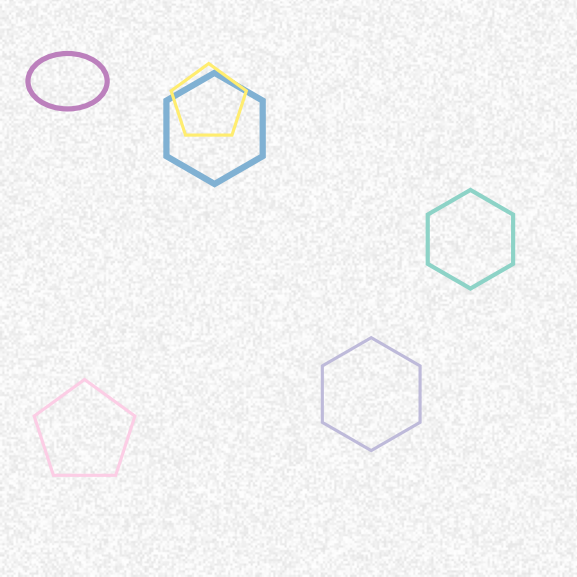[{"shape": "hexagon", "thickness": 2, "radius": 0.43, "center": [0.815, 0.585]}, {"shape": "hexagon", "thickness": 1.5, "radius": 0.49, "center": [0.643, 0.317]}, {"shape": "hexagon", "thickness": 3, "radius": 0.48, "center": [0.372, 0.777]}, {"shape": "pentagon", "thickness": 1.5, "radius": 0.46, "center": [0.146, 0.25]}, {"shape": "oval", "thickness": 2.5, "radius": 0.34, "center": [0.117, 0.859]}, {"shape": "pentagon", "thickness": 1.5, "radius": 0.34, "center": [0.361, 0.821]}]